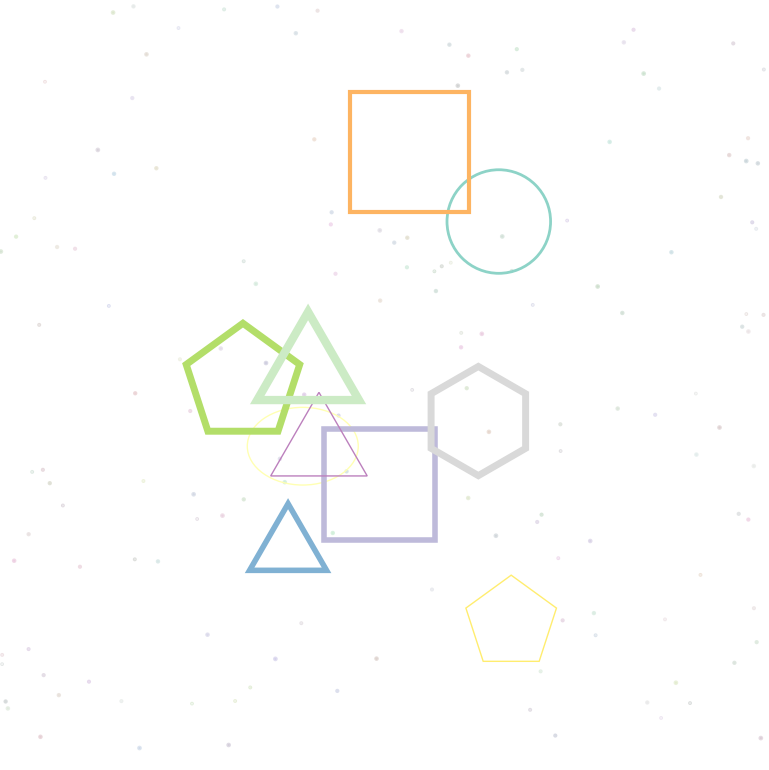[{"shape": "circle", "thickness": 1, "radius": 0.34, "center": [0.648, 0.712]}, {"shape": "oval", "thickness": 0.5, "radius": 0.36, "center": [0.393, 0.421]}, {"shape": "square", "thickness": 2, "radius": 0.36, "center": [0.493, 0.371]}, {"shape": "triangle", "thickness": 2, "radius": 0.29, "center": [0.374, 0.288]}, {"shape": "square", "thickness": 1.5, "radius": 0.39, "center": [0.532, 0.802]}, {"shape": "pentagon", "thickness": 2.5, "radius": 0.39, "center": [0.316, 0.503]}, {"shape": "hexagon", "thickness": 2.5, "radius": 0.35, "center": [0.621, 0.453]}, {"shape": "triangle", "thickness": 0.5, "radius": 0.36, "center": [0.414, 0.418]}, {"shape": "triangle", "thickness": 3, "radius": 0.38, "center": [0.4, 0.519]}, {"shape": "pentagon", "thickness": 0.5, "radius": 0.31, "center": [0.664, 0.191]}]